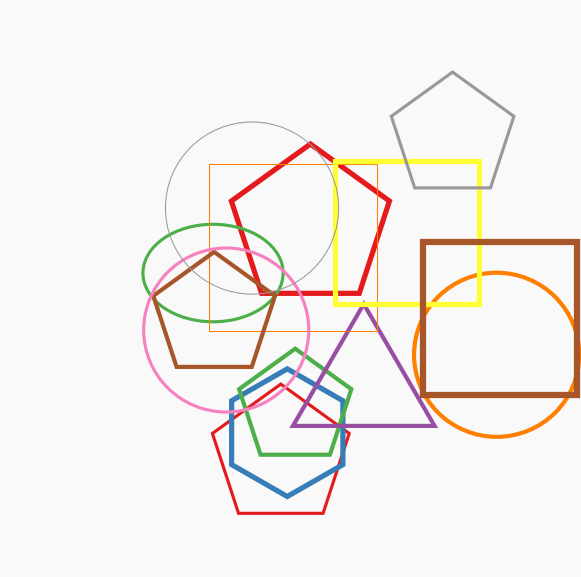[{"shape": "pentagon", "thickness": 2.5, "radius": 0.71, "center": [0.534, 0.607]}, {"shape": "pentagon", "thickness": 1.5, "radius": 0.62, "center": [0.483, 0.21]}, {"shape": "hexagon", "thickness": 2.5, "radius": 0.55, "center": [0.494, 0.25]}, {"shape": "pentagon", "thickness": 2, "radius": 0.51, "center": [0.508, 0.294]}, {"shape": "oval", "thickness": 1.5, "radius": 0.6, "center": [0.367, 0.526]}, {"shape": "triangle", "thickness": 2, "radius": 0.7, "center": [0.626, 0.332]}, {"shape": "square", "thickness": 0.5, "radius": 0.72, "center": [0.504, 0.571]}, {"shape": "circle", "thickness": 2, "radius": 0.71, "center": [0.854, 0.385]}, {"shape": "square", "thickness": 2.5, "radius": 0.62, "center": [0.7, 0.597]}, {"shape": "pentagon", "thickness": 2, "radius": 0.55, "center": [0.368, 0.453]}, {"shape": "square", "thickness": 3, "radius": 0.66, "center": [0.86, 0.447]}, {"shape": "circle", "thickness": 1.5, "radius": 0.71, "center": [0.389, 0.428]}, {"shape": "pentagon", "thickness": 1.5, "radius": 0.55, "center": [0.779, 0.763]}, {"shape": "circle", "thickness": 0.5, "radius": 0.75, "center": [0.434, 0.639]}]